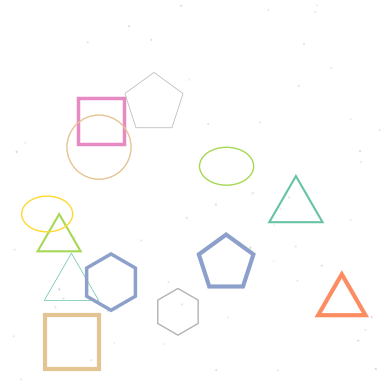[{"shape": "triangle", "thickness": 1.5, "radius": 0.4, "center": [0.769, 0.463]}, {"shape": "triangle", "thickness": 0.5, "radius": 0.41, "center": [0.186, 0.261]}, {"shape": "triangle", "thickness": 3, "radius": 0.35, "center": [0.888, 0.217]}, {"shape": "hexagon", "thickness": 2.5, "radius": 0.37, "center": [0.288, 0.267]}, {"shape": "pentagon", "thickness": 3, "radius": 0.37, "center": [0.587, 0.316]}, {"shape": "square", "thickness": 2.5, "radius": 0.3, "center": [0.262, 0.686]}, {"shape": "triangle", "thickness": 1.5, "radius": 0.32, "center": [0.154, 0.379]}, {"shape": "oval", "thickness": 1, "radius": 0.35, "center": [0.588, 0.568]}, {"shape": "oval", "thickness": 1, "radius": 0.33, "center": [0.123, 0.444]}, {"shape": "square", "thickness": 3, "radius": 0.35, "center": [0.188, 0.111]}, {"shape": "circle", "thickness": 1, "radius": 0.42, "center": [0.257, 0.618]}, {"shape": "pentagon", "thickness": 0.5, "radius": 0.4, "center": [0.4, 0.732]}, {"shape": "hexagon", "thickness": 1, "radius": 0.3, "center": [0.462, 0.19]}]